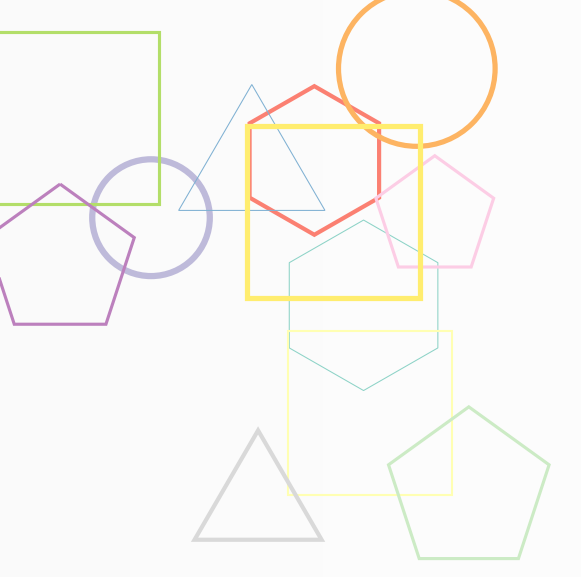[{"shape": "hexagon", "thickness": 0.5, "radius": 0.74, "center": [0.625, 0.47]}, {"shape": "square", "thickness": 1, "radius": 0.71, "center": [0.637, 0.284]}, {"shape": "circle", "thickness": 3, "radius": 0.51, "center": [0.26, 0.622]}, {"shape": "hexagon", "thickness": 2, "radius": 0.64, "center": [0.541, 0.721]}, {"shape": "triangle", "thickness": 0.5, "radius": 0.73, "center": [0.433, 0.707]}, {"shape": "circle", "thickness": 2.5, "radius": 0.67, "center": [0.717, 0.88]}, {"shape": "square", "thickness": 1.5, "radius": 0.74, "center": [0.126, 0.795]}, {"shape": "pentagon", "thickness": 1.5, "radius": 0.53, "center": [0.748, 0.623]}, {"shape": "triangle", "thickness": 2, "radius": 0.63, "center": [0.444, 0.128]}, {"shape": "pentagon", "thickness": 1.5, "radius": 0.67, "center": [0.103, 0.546]}, {"shape": "pentagon", "thickness": 1.5, "radius": 0.73, "center": [0.807, 0.149]}, {"shape": "square", "thickness": 2.5, "radius": 0.74, "center": [0.573, 0.632]}]